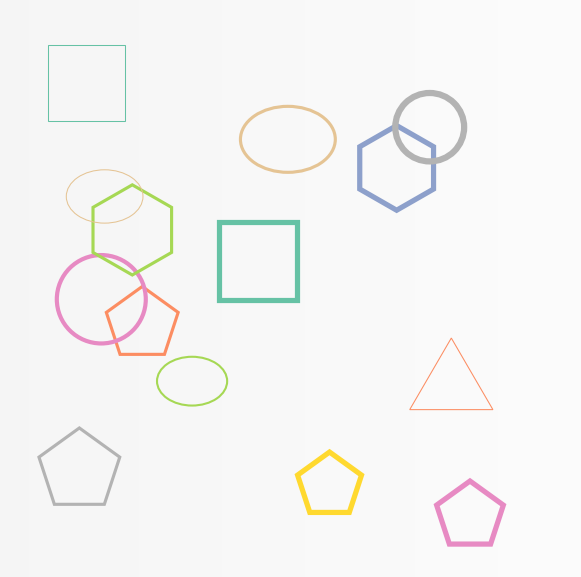[{"shape": "square", "thickness": 2.5, "radius": 0.34, "center": [0.444, 0.547]}, {"shape": "square", "thickness": 0.5, "radius": 0.33, "center": [0.149, 0.855]}, {"shape": "pentagon", "thickness": 1.5, "radius": 0.32, "center": [0.245, 0.438]}, {"shape": "triangle", "thickness": 0.5, "radius": 0.41, "center": [0.776, 0.331]}, {"shape": "hexagon", "thickness": 2.5, "radius": 0.37, "center": [0.682, 0.708]}, {"shape": "pentagon", "thickness": 2.5, "radius": 0.3, "center": [0.809, 0.106]}, {"shape": "circle", "thickness": 2, "radius": 0.38, "center": [0.174, 0.481]}, {"shape": "oval", "thickness": 1, "radius": 0.3, "center": [0.33, 0.339]}, {"shape": "hexagon", "thickness": 1.5, "radius": 0.39, "center": [0.228, 0.601]}, {"shape": "pentagon", "thickness": 2.5, "radius": 0.29, "center": [0.567, 0.159]}, {"shape": "oval", "thickness": 1.5, "radius": 0.41, "center": [0.495, 0.758]}, {"shape": "oval", "thickness": 0.5, "radius": 0.33, "center": [0.18, 0.659]}, {"shape": "circle", "thickness": 3, "radius": 0.3, "center": [0.739, 0.779]}, {"shape": "pentagon", "thickness": 1.5, "radius": 0.37, "center": [0.137, 0.185]}]